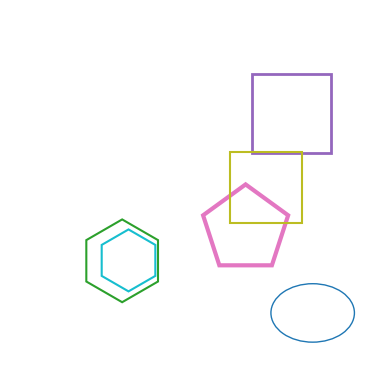[{"shape": "oval", "thickness": 1, "radius": 0.54, "center": [0.812, 0.187]}, {"shape": "hexagon", "thickness": 1.5, "radius": 0.54, "center": [0.317, 0.323]}, {"shape": "square", "thickness": 2, "radius": 0.51, "center": [0.757, 0.705]}, {"shape": "pentagon", "thickness": 3, "radius": 0.58, "center": [0.638, 0.405]}, {"shape": "square", "thickness": 1.5, "radius": 0.46, "center": [0.691, 0.513]}, {"shape": "hexagon", "thickness": 1.5, "radius": 0.4, "center": [0.334, 0.324]}]